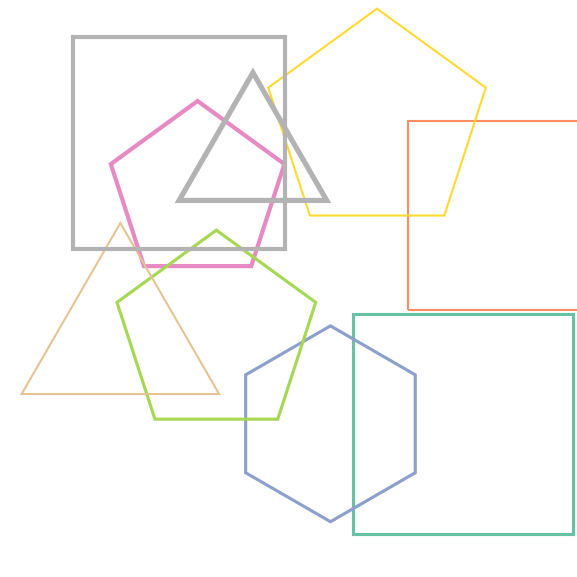[{"shape": "square", "thickness": 1.5, "radius": 0.95, "center": [0.802, 0.265]}, {"shape": "square", "thickness": 1, "radius": 0.82, "center": [0.869, 0.626]}, {"shape": "hexagon", "thickness": 1.5, "radius": 0.85, "center": [0.572, 0.265]}, {"shape": "pentagon", "thickness": 2, "radius": 0.79, "center": [0.342, 0.666]}, {"shape": "pentagon", "thickness": 1.5, "radius": 0.9, "center": [0.375, 0.42]}, {"shape": "pentagon", "thickness": 1, "radius": 0.99, "center": [0.653, 0.786]}, {"shape": "triangle", "thickness": 1, "radius": 0.99, "center": [0.208, 0.416]}, {"shape": "square", "thickness": 2, "radius": 0.92, "center": [0.31, 0.752]}, {"shape": "triangle", "thickness": 2.5, "radius": 0.74, "center": [0.438, 0.726]}]